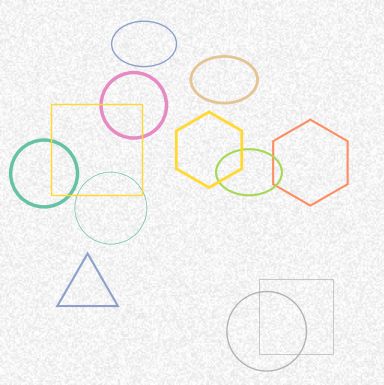[{"shape": "circle", "thickness": 0.5, "radius": 0.47, "center": [0.288, 0.459]}, {"shape": "circle", "thickness": 2.5, "radius": 0.43, "center": [0.114, 0.549]}, {"shape": "hexagon", "thickness": 1.5, "radius": 0.56, "center": [0.806, 0.578]}, {"shape": "oval", "thickness": 1, "radius": 0.42, "center": [0.374, 0.886]}, {"shape": "triangle", "thickness": 1.5, "radius": 0.45, "center": [0.228, 0.251]}, {"shape": "circle", "thickness": 2.5, "radius": 0.43, "center": [0.347, 0.727]}, {"shape": "oval", "thickness": 1.5, "radius": 0.43, "center": [0.647, 0.553]}, {"shape": "square", "thickness": 1, "radius": 0.59, "center": [0.251, 0.612]}, {"shape": "hexagon", "thickness": 2, "radius": 0.49, "center": [0.543, 0.611]}, {"shape": "oval", "thickness": 2, "radius": 0.43, "center": [0.582, 0.793]}, {"shape": "square", "thickness": 0.5, "radius": 0.48, "center": [0.768, 0.179]}, {"shape": "circle", "thickness": 1, "radius": 0.52, "center": [0.693, 0.14]}]